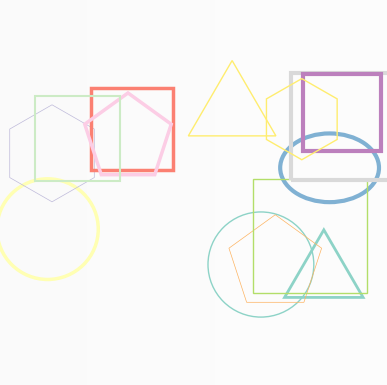[{"shape": "triangle", "thickness": 2, "radius": 0.58, "center": [0.836, 0.286]}, {"shape": "circle", "thickness": 1, "radius": 0.68, "center": [0.673, 0.313]}, {"shape": "circle", "thickness": 2.5, "radius": 0.65, "center": [0.123, 0.405]}, {"shape": "hexagon", "thickness": 0.5, "radius": 0.63, "center": [0.134, 0.602]}, {"shape": "square", "thickness": 2.5, "radius": 0.53, "center": [0.341, 0.664]}, {"shape": "oval", "thickness": 3, "radius": 0.64, "center": [0.851, 0.564]}, {"shape": "pentagon", "thickness": 0.5, "radius": 0.63, "center": [0.71, 0.316]}, {"shape": "square", "thickness": 1, "radius": 0.74, "center": [0.799, 0.387]}, {"shape": "pentagon", "thickness": 2.5, "radius": 0.59, "center": [0.33, 0.641]}, {"shape": "square", "thickness": 3, "radius": 0.69, "center": [0.891, 0.672]}, {"shape": "square", "thickness": 3, "radius": 0.5, "center": [0.882, 0.707]}, {"shape": "square", "thickness": 1.5, "radius": 0.55, "center": [0.201, 0.641]}, {"shape": "triangle", "thickness": 1, "radius": 0.65, "center": [0.599, 0.712]}, {"shape": "hexagon", "thickness": 1, "radius": 0.53, "center": [0.779, 0.69]}]